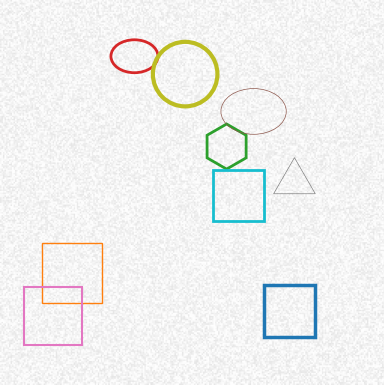[{"shape": "square", "thickness": 2.5, "radius": 0.33, "center": [0.752, 0.192]}, {"shape": "square", "thickness": 1, "radius": 0.39, "center": [0.187, 0.291]}, {"shape": "hexagon", "thickness": 2, "radius": 0.29, "center": [0.589, 0.619]}, {"shape": "oval", "thickness": 2, "radius": 0.31, "center": [0.349, 0.854]}, {"shape": "oval", "thickness": 0.5, "radius": 0.42, "center": [0.659, 0.711]}, {"shape": "square", "thickness": 1.5, "radius": 0.38, "center": [0.137, 0.179]}, {"shape": "triangle", "thickness": 0.5, "radius": 0.31, "center": [0.765, 0.528]}, {"shape": "circle", "thickness": 3, "radius": 0.42, "center": [0.481, 0.808]}, {"shape": "square", "thickness": 2, "radius": 0.33, "center": [0.62, 0.493]}]